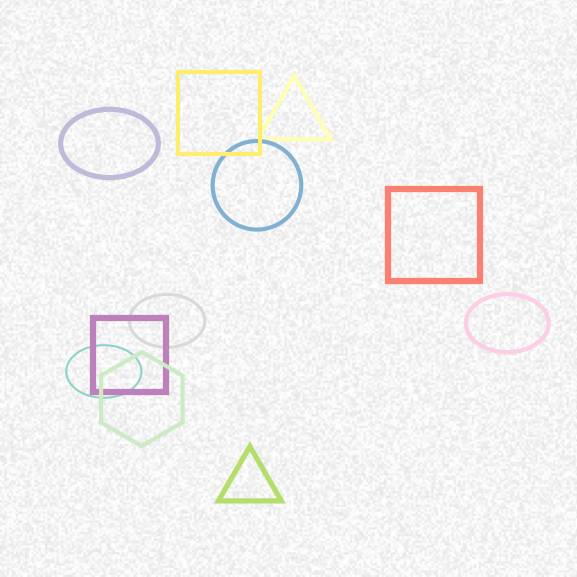[{"shape": "oval", "thickness": 1, "radius": 0.33, "center": [0.18, 0.356]}, {"shape": "triangle", "thickness": 2, "radius": 0.37, "center": [0.509, 0.795]}, {"shape": "oval", "thickness": 2.5, "radius": 0.42, "center": [0.19, 0.751]}, {"shape": "square", "thickness": 3, "radius": 0.4, "center": [0.751, 0.593]}, {"shape": "circle", "thickness": 2, "radius": 0.38, "center": [0.445, 0.678]}, {"shape": "triangle", "thickness": 2.5, "radius": 0.31, "center": [0.433, 0.163]}, {"shape": "oval", "thickness": 2, "radius": 0.36, "center": [0.878, 0.44]}, {"shape": "oval", "thickness": 1.5, "radius": 0.33, "center": [0.289, 0.444]}, {"shape": "square", "thickness": 3, "radius": 0.32, "center": [0.224, 0.384]}, {"shape": "hexagon", "thickness": 2, "radius": 0.41, "center": [0.246, 0.308]}, {"shape": "square", "thickness": 2, "radius": 0.35, "center": [0.38, 0.803]}]